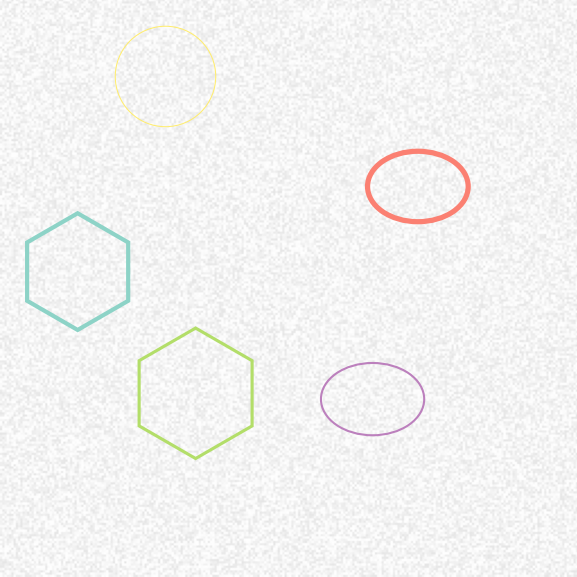[{"shape": "hexagon", "thickness": 2, "radius": 0.51, "center": [0.134, 0.529]}, {"shape": "oval", "thickness": 2.5, "radius": 0.44, "center": [0.724, 0.676]}, {"shape": "hexagon", "thickness": 1.5, "radius": 0.56, "center": [0.339, 0.318]}, {"shape": "oval", "thickness": 1, "radius": 0.45, "center": [0.645, 0.308]}, {"shape": "circle", "thickness": 0.5, "radius": 0.43, "center": [0.287, 0.867]}]